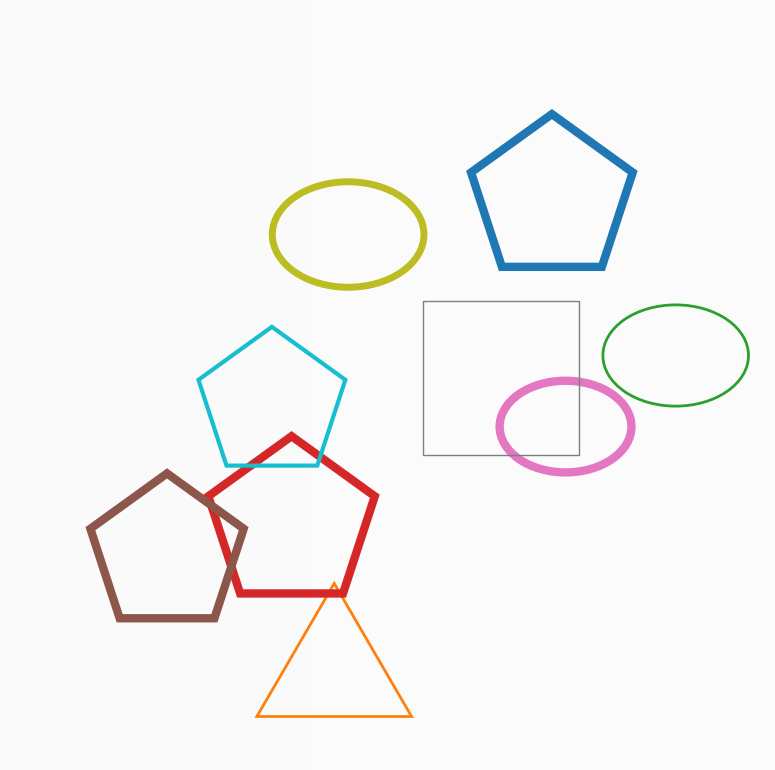[{"shape": "pentagon", "thickness": 3, "radius": 0.55, "center": [0.712, 0.742]}, {"shape": "triangle", "thickness": 1, "radius": 0.58, "center": [0.431, 0.127]}, {"shape": "oval", "thickness": 1, "radius": 0.47, "center": [0.872, 0.538]}, {"shape": "pentagon", "thickness": 3, "radius": 0.56, "center": [0.376, 0.321]}, {"shape": "pentagon", "thickness": 3, "radius": 0.52, "center": [0.216, 0.281]}, {"shape": "oval", "thickness": 3, "radius": 0.43, "center": [0.73, 0.446]}, {"shape": "square", "thickness": 0.5, "radius": 0.5, "center": [0.647, 0.509]}, {"shape": "oval", "thickness": 2.5, "radius": 0.49, "center": [0.449, 0.695]}, {"shape": "pentagon", "thickness": 1.5, "radius": 0.5, "center": [0.351, 0.476]}]